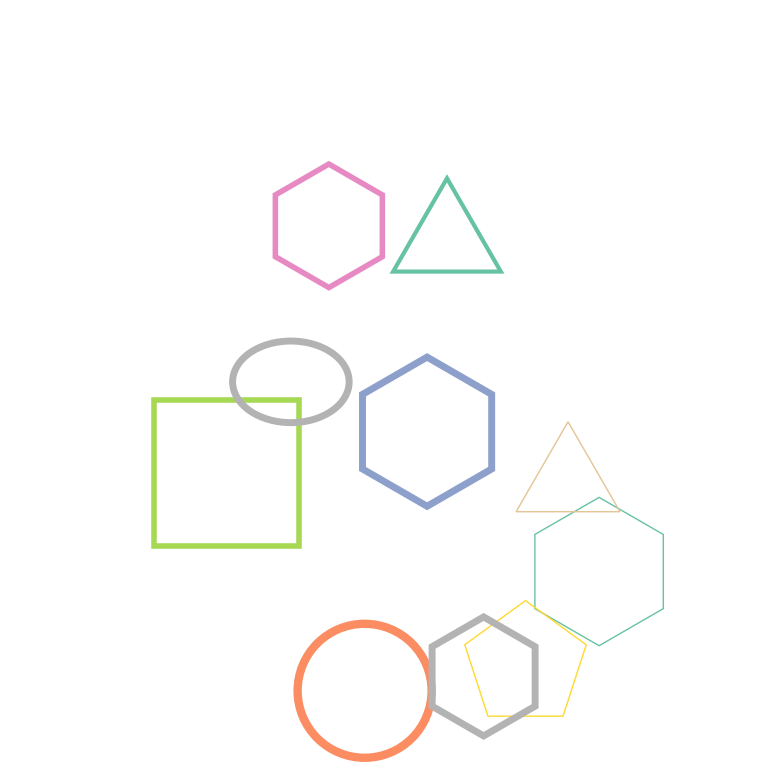[{"shape": "hexagon", "thickness": 0.5, "radius": 0.48, "center": [0.778, 0.258]}, {"shape": "triangle", "thickness": 1.5, "radius": 0.4, "center": [0.58, 0.688]}, {"shape": "circle", "thickness": 3, "radius": 0.44, "center": [0.474, 0.103]}, {"shape": "hexagon", "thickness": 2.5, "radius": 0.48, "center": [0.555, 0.439]}, {"shape": "hexagon", "thickness": 2, "radius": 0.4, "center": [0.427, 0.707]}, {"shape": "square", "thickness": 2, "radius": 0.47, "center": [0.295, 0.386]}, {"shape": "pentagon", "thickness": 0.5, "radius": 0.41, "center": [0.682, 0.137]}, {"shape": "triangle", "thickness": 0.5, "radius": 0.39, "center": [0.738, 0.374]}, {"shape": "hexagon", "thickness": 2.5, "radius": 0.39, "center": [0.628, 0.122]}, {"shape": "oval", "thickness": 2.5, "radius": 0.38, "center": [0.378, 0.504]}]